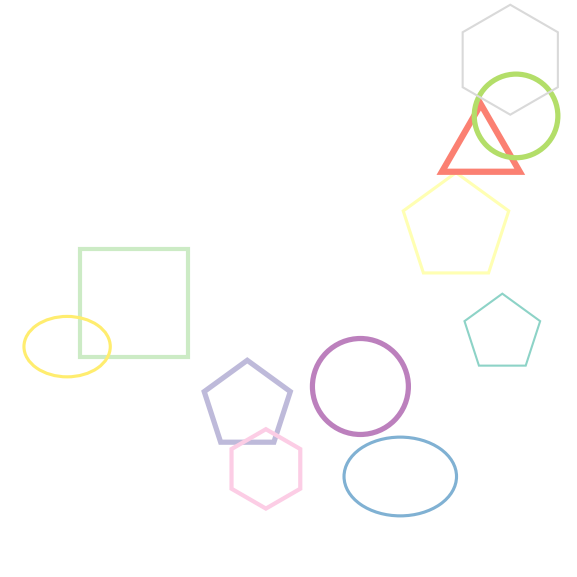[{"shape": "pentagon", "thickness": 1, "radius": 0.34, "center": [0.87, 0.422]}, {"shape": "pentagon", "thickness": 1.5, "radius": 0.48, "center": [0.79, 0.604]}, {"shape": "pentagon", "thickness": 2.5, "radius": 0.39, "center": [0.428, 0.297]}, {"shape": "triangle", "thickness": 3, "radius": 0.39, "center": [0.833, 0.741]}, {"shape": "oval", "thickness": 1.5, "radius": 0.49, "center": [0.693, 0.174]}, {"shape": "circle", "thickness": 2.5, "radius": 0.36, "center": [0.894, 0.798]}, {"shape": "hexagon", "thickness": 2, "radius": 0.34, "center": [0.46, 0.187]}, {"shape": "hexagon", "thickness": 1, "radius": 0.48, "center": [0.884, 0.896]}, {"shape": "circle", "thickness": 2.5, "radius": 0.42, "center": [0.624, 0.33]}, {"shape": "square", "thickness": 2, "radius": 0.47, "center": [0.232, 0.475]}, {"shape": "oval", "thickness": 1.5, "radius": 0.37, "center": [0.116, 0.399]}]